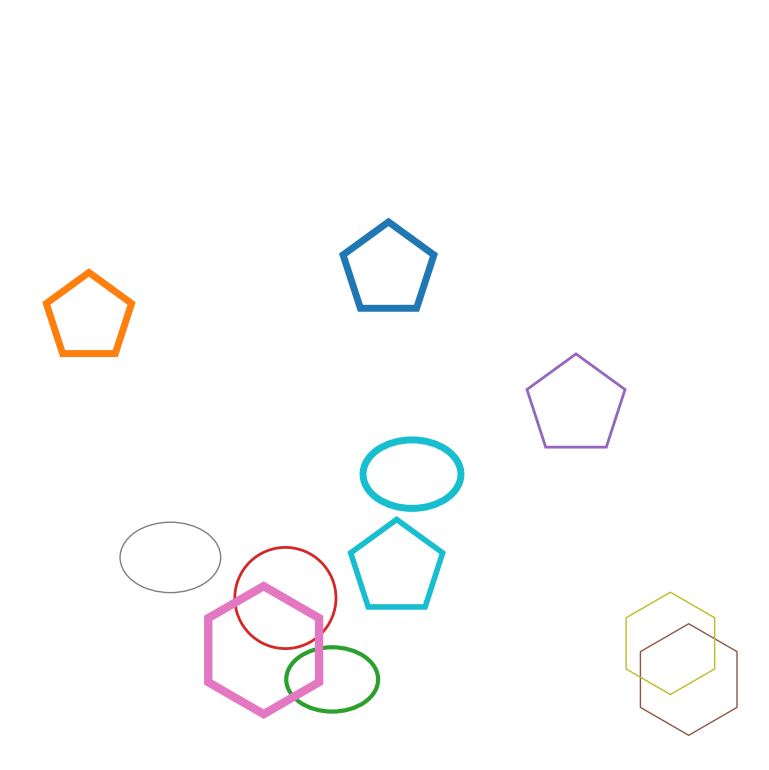[{"shape": "pentagon", "thickness": 2.5, "radius": 0.31, "center": [0.505, 0.65]}, {"shape": "pentagon", "thickness": 2.5, "radius": 0.29, "center": [0.116, 0.588]}, {"shape": "oval", "thickness": 1.5, "radius": 0.3, "center": [0.431, 0.118]}, {"shape": "circle", "thickness": 1, "radius": 0.33, "center": [0.371, 0.223]}, {"shape": "pentagon", "thickness": 1, "radius": 0.33, "center": [0.748, 0.473]}, {"shape": "hexagon", "thickness": 0.5, "radius": 0.36, "center": [0.894, 0.118]}, {"shape": "hexagon", "thickness": 3, "radius": 0.42, "center": [0.342, 0.156]}, {"shape": "oval", "thickness": 0.5, "radius": 0.33, "center": [0.221, 0.276]}, {"shape": "hexagon", "thickness": 0.5, "radius": 0.33, "center": [0.871, 0.164]}, {"shape": "pentagon", "thickness": 2, "radius": 0.31, "center": [0.515, 0.263]}, {"shape": "oval", "thickness": 2.5, "radius": 0.32, "center": [0.535, 0.384]}]